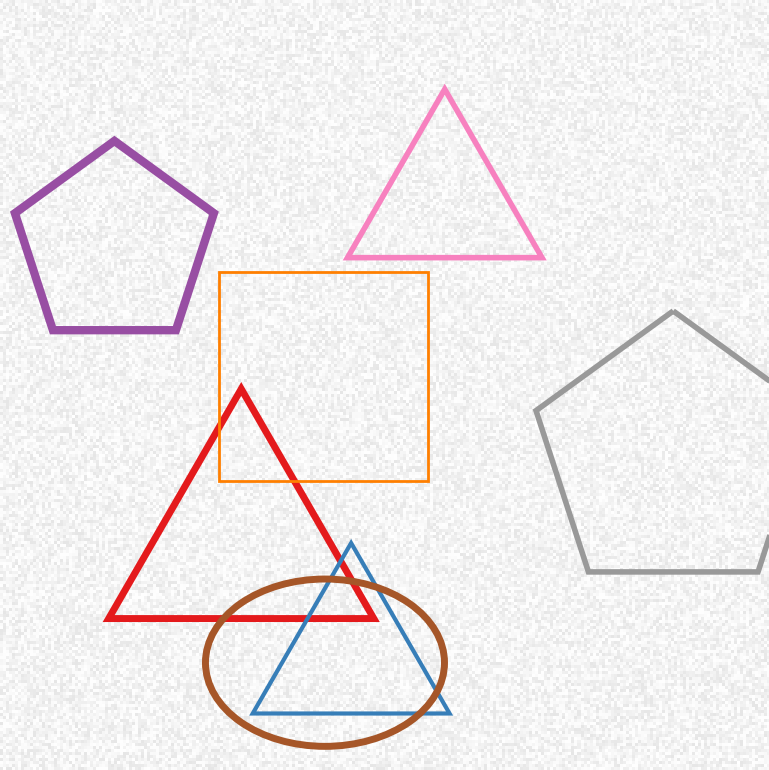[{"shape": "triangle", "thickness": 2.5, "radius": 0.99, "center": [0.313, 0.296]}, {"shape": "triangle", "thickness": 1.5, "radius": 0.74, "center": [0.456, 0.147]}, {"shape": "pentagon", "thickness": 3, "radius": 0.68, "center": [0.149, 0.681]}, {"shape": "square", "thickness": 1, "radius": 0.68, "center": [0.42, 0.511]}, {"shape": "oval", "thickness": 2.5, "radius": 0.78, "center": [0.422, 0.139]}, {"shape": "triangle", "thickness": 2, "radius": 0.73, "center": [0.578, 0.738]}, {"shape": "pentagon", "thickness": 2, "radius": 0.94, "center": [0.874, 0.409]}]